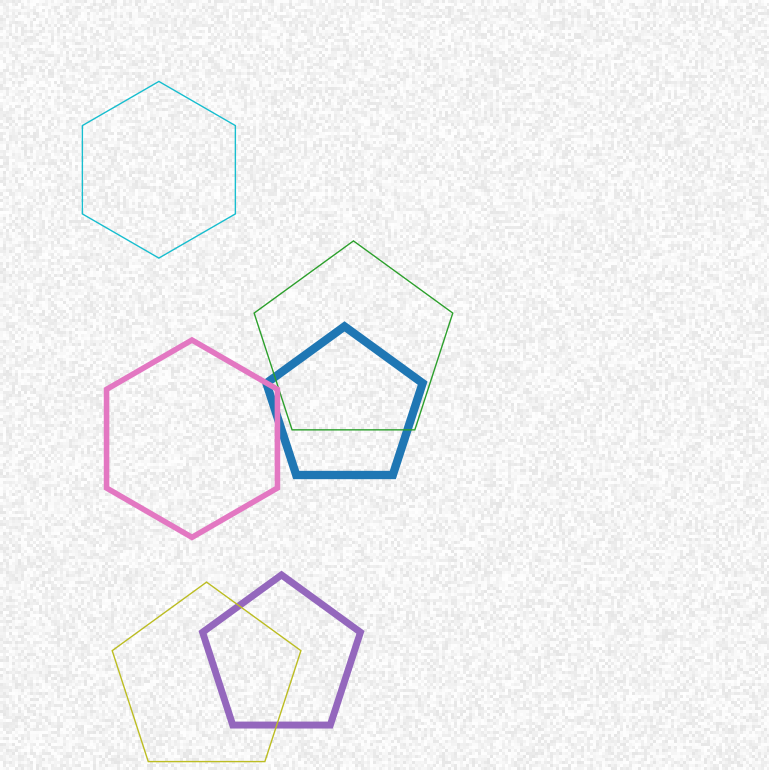[{"shape": "pentagon", "thickness": 3, "radius": 0.53, "center": [0.447, 0.469]}, {"shape": "pentagon", "thickness": 0.5, "radius": 0.68, "center": [0.459, 0.551]}, {"shape": "pentagon", "thickness": 2.5, "radius": 0.54, "center": [0.366, 0.146]}, {"shape": "hexagon", "thickness": 2, "radius": 0.64, "center": [0.249, 0.43]}, {"shape": "pentagon", "thickness": 0.5, "radius": 0.64, "center": [0.268, 0.115]}, {"shape": "hexagon", "thickness": 0.5, "radius": 0.57, "center": [0.206, 0.78]}]